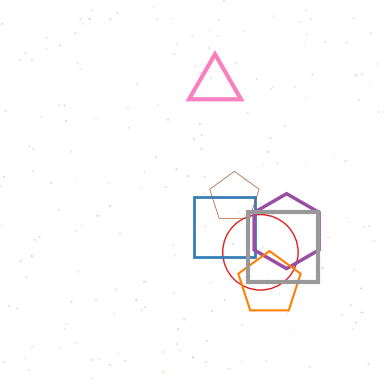[{"shape": "circle", "thickness": 1, "radius": 0.49, "center": [0.676, 0.345]}, {"shape": "square", "thickness": 2, "radius": 0.39, "center": [0.583, 0.411]}, {"shape": "hexagon", "thickness": 2.5, "radius": 0.49, "center": [0.744, 0.4]}, {"shape": "pentagon", "thickness": 1.5, "radius": 0.43, "center": [0.7, 0.263]}, {"shape": "pentagon", "thickness": 0.5, "radius": 0.34, "center": [0.609, 0.488]}, {"shape": "triangle", "thickness": 3, "radius": 0.39, "center": [0.558, 0.781]}, {"shape": "square", "thickness": 3, "radius": 0.45, "center": [0.734, 0.358]}]